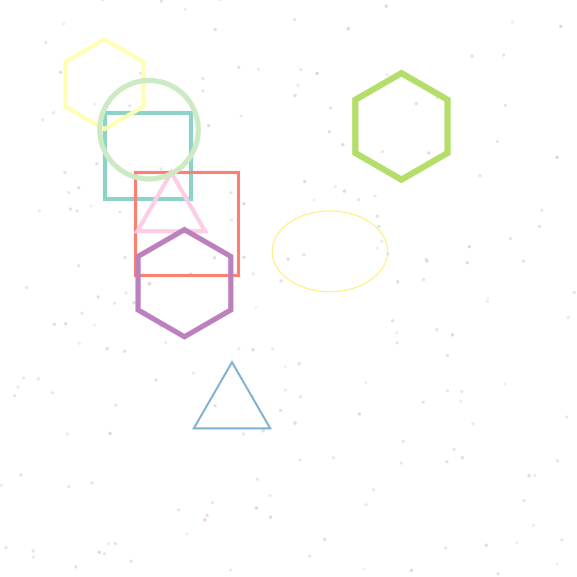[{"shape": "square", "thickness": 2, "radius": 0.37, "center": [0.256, 0.729]}, {"shape": "hexagon", "thickness": 2, "radius": 0.39, "center": [0.181, 0.853]}, {"shape": "square", "thickness": 1.5, "radius": 0.45, "center": [0.323, 0.612]}, {"shape": "triangle", "thickness": 1, "radius": 0.38, "center": [0.402, 0.296]}, {"shape": "hexagon", "thickness": 3, "radius": 0.46, "center": [0.695, 0.78]}, {"shape": "triangle", "thickness": 2, "radius": 0.34, "center": [0.297, 0.633]}, {"shape": "hexagon", "thickness": 2.5, "radius": 0.46, "center": [0.319, 0.509]}, {"shape": "circle", "thickness": 2.5, "radius": 0.43, "center": [0.258, 0.775]}, {"shape": "oval", "thickness": 0.5, "radius": 0.5, "center": [0.571, 0.564]}]